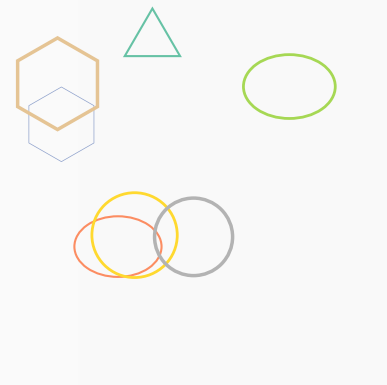[{"shape": "triangle", "thickness": 1.5, "radius": 0.41, "center": [0.393, 0.895]}, {"shape": "oval", "thickness": 1.5, "radius": 0.56, "center": [0.304, 0.36]}, {"shape": "hexagon", "thickness": 0.5, "radius": 0.48, "center": [0.158, 0.677]}, {"shape": "oval", "thickness": 2, "radius": 0.59, "center": [0.747, 0.775]}, {"shape": "circle", "thickness": 2, "radius": 0.55, "center": [0.347, 0.389]}, {"shape": "hexagon", "thickness": 2.5, "radius": 0.59, "center": [0.149, 0.782]}, {"shape": "circle", "thickness": 2.5, "radius": 0.5, "center": [0.5, 0.385]}]